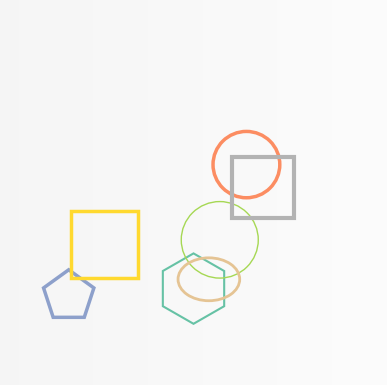[{"shape": "hexagon", "thickness": 1.5, "radius": 0.46, "center": [0.499, 0.25]}, {"shape": "circle", "thickness": 2.5, "radius": 0.43, "center": [0.636, 0.572]}, {"shape": "pentagon", "thickness": 2.5, "radius": 0.34, "center": [0.177, 0.231]}, {"shape": "circle", "thickness": 1, "radius": 0.5, "center": [0.567, 0.377]}, {"shape": "square", "thickness": 2.5, "radius": 0.43, "center": [0.269, 0.366]}, {"shape": "oval", "thickness": 2, "radius": 0.4, "center": [0.539, 0.275]}, {"shape": "square", "thickness": 3, "radius": 0.4, "center": [0.678, 0.514]}]